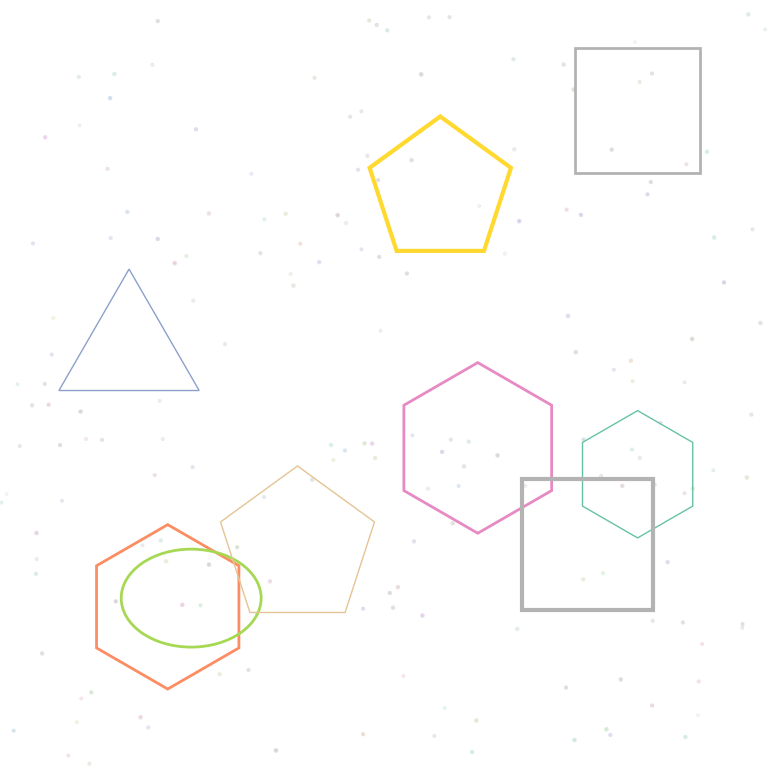[{"shape": "hexagon", "thickness": 0.5, "radius": 0.41, "center": [0.828, 0.384]}, {"shape": "hexagon", "thickness": 1, "radius": 0.53, "center": [0.218, 0.212]}, {"shape": "triangle", "thickness": 0.5, "radius": 0.53, "center": [0.168, 0.545]}, {"shape": "hexagon", "thickness": 1, "radius": 0.55, "center": [0.62, 0.418]}, {"shape": "oval", "thickness": 1, "radius": 0.45, "center": [0.248, 0.223]}, {"shape": "pentagon", "thickness": 1.5, "radius": 0.48, "center": [0.572, 0.752]}, {"shape": "pentagon", "thickness": 0.5, "radius": 0.53, "center": [0.386, 0.29]}, {"shape": "square", "thickness": 1, "radius": 0.41, "center": [0.828, 0.857]}, {"shape": "square", "thickness": 1.5, "radius": 0.43, "center": [0.763, 0.293]}]